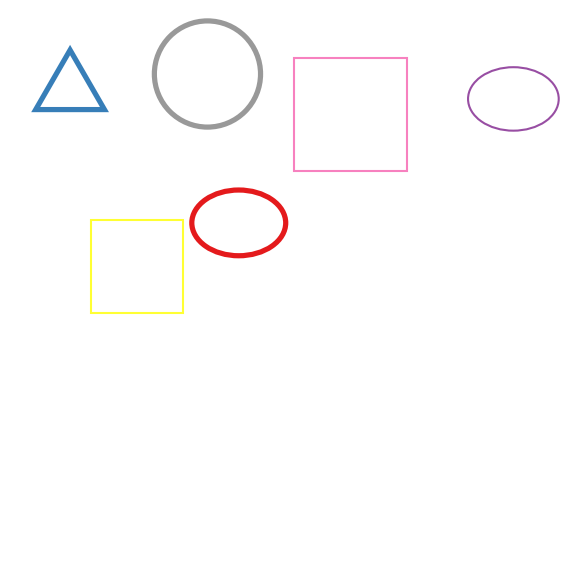[{"shape": "oval", "thickness": 2.5, "radius": 0.41, "center": [0.413, 0.613]}, {"shape": "triangle", "thickness": 2.5, "radius": 0.34, "center": [0.121, 0.844]}, {"shape": "oval", "thickness": 1, "radius": 0.39, "center": [0.889, 0.828]}, {"shape": "square", "thickness": 1, "radius": 0.4, "center": [0.237, 0.538]}, {"shape": "square", "thickness": 1, "radius": 0.49, "center": [0.606, 0.801]}, {"shape": "circle", "thickness": 2.5, "radius": 0.46, "center": [0.359, 0.871]}]